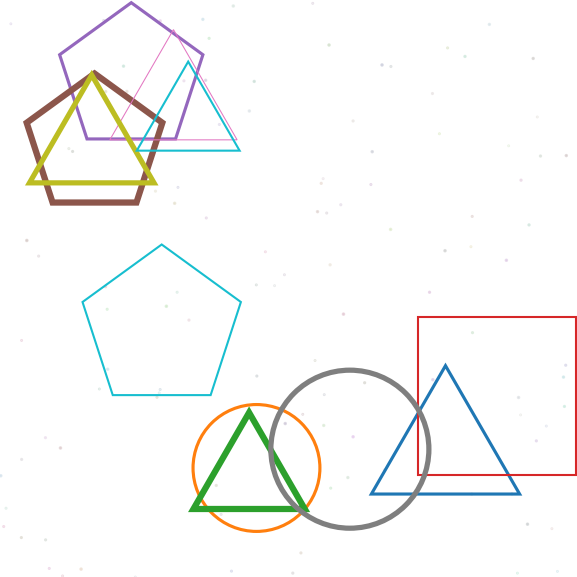[{"shape": "triangle", "thickness": 1.5, "radius": 0.74, "center": [0.771, 0.218]}, {"shape": "circle", "thickness": 1.5, "radius": 0.55, "center": [0.444, 0.189]}, {"shape": "triangle", "thickness": 3, "radius": 0.56, "center": [0.431, 0.173]}, {"shape": "square", "thickness": 1, "radius": 0.68, "center": [0.86, 0.313]}, {"shape": "pentagon", "thickness": 1.5, "radius": 0.65, "center": [0.227, 0.864]}, {"shape": "pentagon", "thickness": 3, "radius": 0.62, "center": [0.164, 0.748]}, {"shape": "triangle", "thickness": 0.5, "radius": 0.64, "center": [0.3, 0.821]}, {"shape": "circle", "thickness": 2.5, "radius": 0.68, "center": [0.606, 0.221]}, {"shape": "triangle", "thickness": 2.5, "radius": 0.62, "center": [0.159, 0.745]}, {"shape": "triangle", "thickness": 1, "radius": 0.51, "center": [0.326, 0.79]}, {"shape": "pentagon", "thickness": 1, "radius": 0.72, "center": [0.28, 0.432]}]